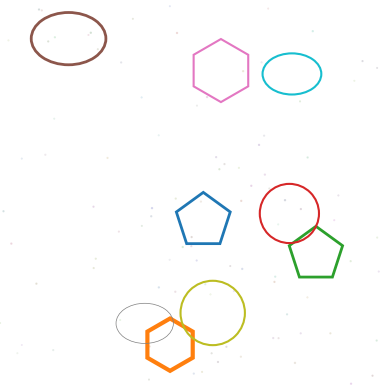[{"shape": "pentagon", "thickness": 2, "radius": 0.37, "center": [0.528, 0.427]}, {"shape": "hexagon", "thickness": 3, "radius": 0.34, "center": [0.442, 0.105]}, {"shape": "pentagon", "thickness": 2, "radius": 0.36, "center": [0.821, 0.339]}, {"shape": "circle", "thickness": 1.5, "radius": 0.38, "center": [0.752, 0.446]}, {"shape": "oval", "thickness": 2, "radius": 0.48, "center": [0.178, 0.9]}, {"shape": "hexagon", "thickness": 1.5, "radius": 0.41, "center": [0.574, 0.817]}, {"shape": "oval", "thickness": 0.5, "radius": 0.37, "center": [0.376, 0.16]}, {"shape": "circle", "thickness": 1.5, "radius": 0.42, "center": [0.553, 0.187]}, {"shape": "oval", "thickness": 1.5, "radius": 0.38, "center": [0.758, 0.808]}]